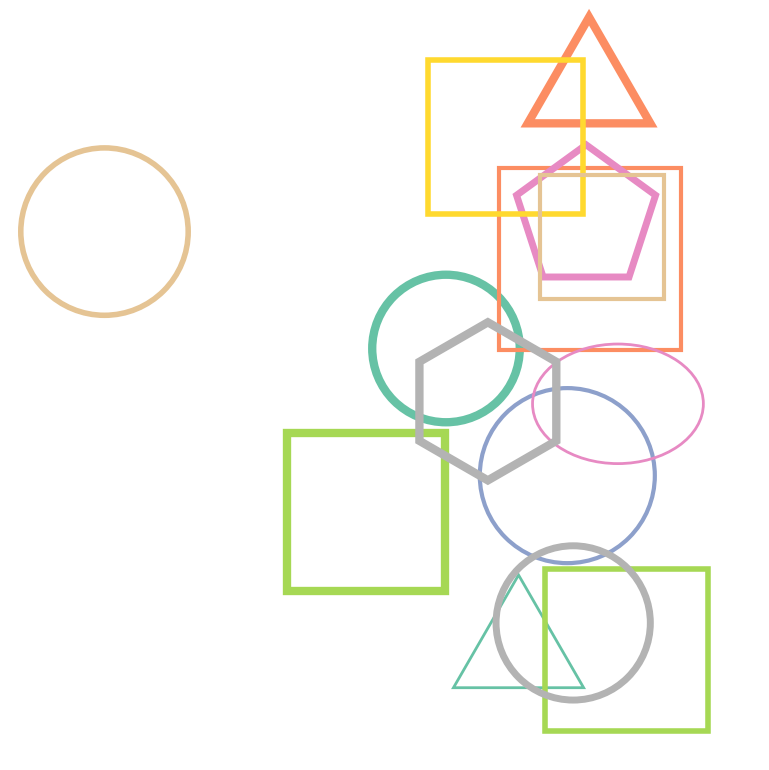[{"shape": "triangle", "thickness": 1, "radius": 0.49, "center": [0.673, 0.156]}, {"shape": "circle", "thickness": 3, "radius": 0.48, "center": [0.579, 0.547]}, {"shape": "triangle", "thickness": 3, "radius": 0.46, "center": [0.765, 0.886]}, {"shape": "square", "thickness": 1.5, "radius": 0.59, "center": [0.766, 0.664]}, {"shape": "circle", "thickness": 1.5, "radius": 0.57, "center": [0.737, 0.382]}, {"shape": "oval", "thickness": 1, "radius": 0.55, "center": [0.803, 0.476]}, {"shape": "pentagon", "thickness": 2.5, "radius": 0.47, "center": [0.761, 0.717]}, {"shape": "square", "thickness": 2, "radius": 0.53, "center": [0.814, 0.156]}, {"shape": "square", "thickness": 3, "radius": 0.51, "center": [0.475, 0.335]}, {"shape": "square", "thickness": 2, "radius": 0.5, "center": [0.656, 0.822]}, {"shape": "square", "thickness": 1.5, "radius": 0.4, "center": [0.782, 0.692]}, {"shape": "circle", "thickness": 2, "radius": 0.54, "center": [0.136, 0.699]}, {"shape": "circle", "thickness": 2.5, "radius": 0.5, "center": [0.744, 0.191]}, {"shape": "hexagon", "thickness": 3, "radius": 0.51, "center": [0.634, 0.479]}]